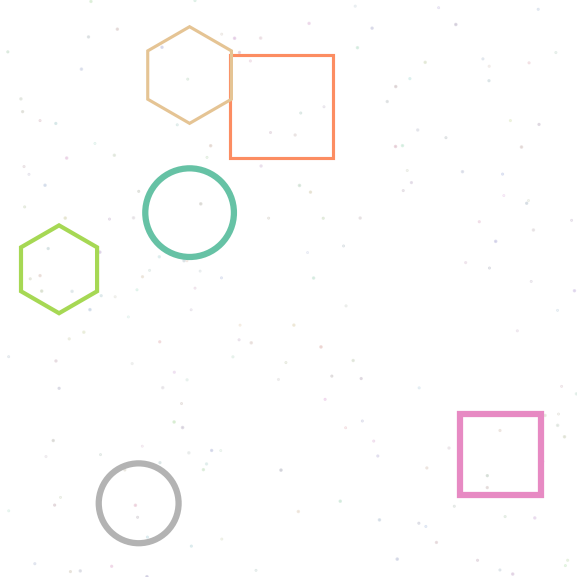[{"shape": "circle", "thickness": 3, "radius": 0.38, "center": [0.328, 0.631]}, {"shape": "square", "thickness": 1.5, "radius": 0.45, "center": [0.487, 0.814]}, {"shape": "square", "thickness": 3, "radius": 0.35, "center": [0.866, 0.212]}, {"shape": "hexagon", "thickness": 2, "radius": 0.38, "center": [0.102, 0.533]}, {"shape": "hexagon", "thickness": 1.5, "radius": 0.42, "center": [0.328, 0.869]}, {"shape": "circle", "thickness": 3, "radius": 0.35, "center": [0.24, 0.128]}]